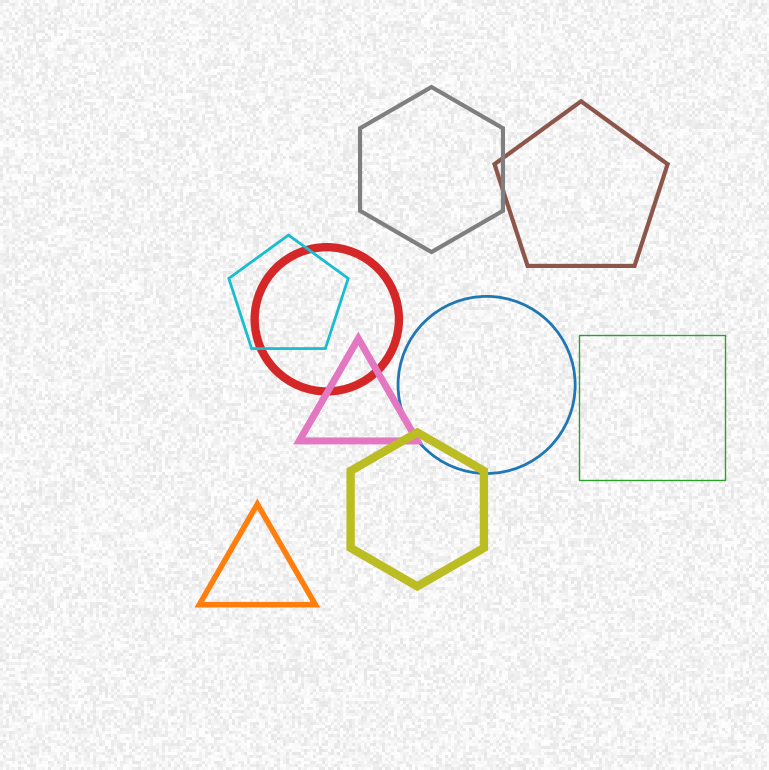[{"shape": "circle", "thickness": 1, "radius": 0.58, "center": [0.632, 0.5]}, {"shape": "triangle", "thickness": 2, "radius": 0.44, "center": [0.334, 0.258]}, {"shape": "square", "thickness": 0.5, "radius": 0.47, "center": [0.847, 0.471]}, {"shape": "circle", "thickness": 3, "radius": 0.47, "center": [0.424, 0.585]}, {"shape": "pentagon", "thickness": 1.5, "radius": 0.59, "center": [0.755, 0.75]}, {"shape": "triangle", "thickness": 2.5, "radius": 0.44, "center": [0.465, 0.472]}, {"shape": "hexagon", "thickness": 1.5, "radius": 0.54, "center": [0.56, 0.78]}, {"shape": "hexagon", "thickness": 3, "radius": 0.5, "center": [0.542, 0.338]}, {"shape": "pentagon", "thickness": 1, "radius": 0.41, "center": [0.375, 0.613]}]